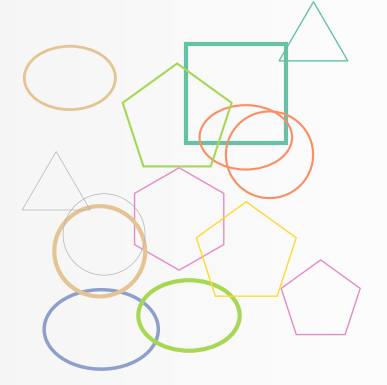[{"shape": "square", "thickness": 3, "radius": 0.64, "center": [0.609, 0.757]}, {"shape": "triangle", "thickness": 1, "radius": 0.51, "center": [0.809, 0.893]}, {"shape": "circle", "thickness": 1.5, "radius": 0.56, "center": [0.695, 0.598]}, {"shape": "oval", "thickness": 1.5, "radius": 0.6, "center": [0.634, 0.643]}, {"shape": "oval", "thickness": 2.5, "radius": 0.74, "center": [0.261, 0.144]}, {"shape": "hexagon", "thickness": 1, "radius": 0.66, "center": [0.462, 0.431]}, {"shape": "pentagon", "thickness": 1, "radius": 0.54, "center": [0.828, 0.218]}, {"shape": "oval", "thickness": 3, "radius": 0.65, "center": [0.488, 0.181]}, {"shape": "pentagon", "thickness": 1.5, "radius": 0.74, "center": [0.457, 0.687]}, {"shape": "pentagon", "thickness": 1, "radius": 0.68, "center": [0.636, 0.34]}, {"shape": "circle", "thickness": 3, "radius": 0.59, "center": [0.257, 0.347]}, {"shape": "oval", "thickness": 2, "radius": 0.59, "center": [0.18, 0.798]}, {"shape": "circle", "thickness": 0.5, "radius": 0.53, "center": [0.269, 0.391]}, {"shape": "triangle", "thickness": 0.5, "radius": 0.51, "center": [0.145, 0.505]}]